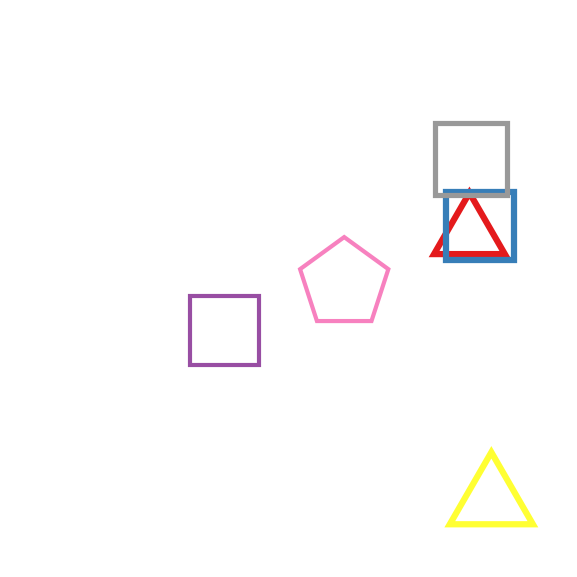[{"shape": "triangle", "thickness": 3, "radius": 0.35, "center": [0.813, 0.595]}, {"shape": "square", "thickness": 3, "radius": 0.29, "center": [0.831, 0.609]}, {"shape": "square", "thickness": 2, "radius": 0.3, "center": [0.389, 0.427]}, {"shape": "triangle", "thickness": 3, "radius": 0.42, "center": [0.851, 0.133]}, {"shape": "pentagon", "thickness": 2, "radius": 0.4, "center": [0.596, 0.508]}, {"shape": "square", "thickness": 2.5, "radius": 0.31, "center": [0.816, 0.724]}]